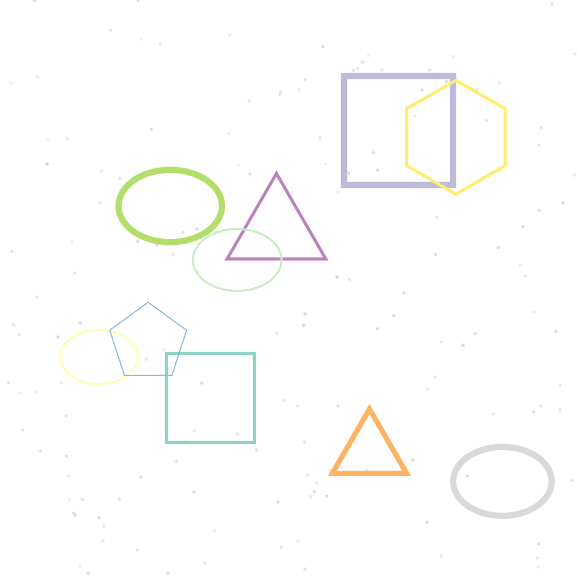[{"shape": "square", "thickness": 1.5, "radius": 0.38, "center": [0.364, 0.311]}, {"shape": "oval", "thickness": 1, "radius": 0.33, "center": [0.171, 0.381]}, {"shape": "square", "thickness": 3, "radius": 0.47, "center": [0.689, 0.774]}, {"shape": "pentagon", "thickness": 0.5, "radius": 0.35, "center": [0.257, 0.406]}, {"shape": "triangle", "thickness": 2.5, "radius": 0.37, "center": [0.64, 0.216]}, {"shape": "oval", "thickness": 3, "radius": 0.45, "center": [0.295, 0.642]}, {"shape": "oval", "thickness": 3, "radius": 0.43, "center": [0.87, 0.166]}, {"shape": "triangle", "thickness": 1.5, "radius": 0.49, "center": [0.479, 0.6]}, {"shape": "oval", "thickness": 1, "radius": 0.38, "center": [0.411, 0.549]}, {"shape": "hexagon", "thickness": 1.5, "radius": 0.49, "center": [0.789, 0.762]}]